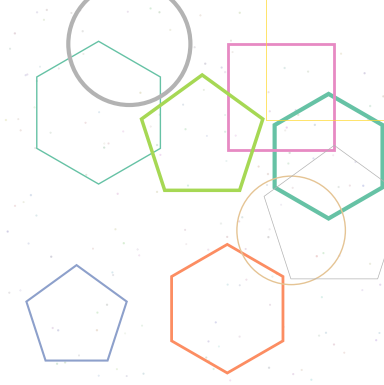[{"shape": "hexagon", "thickness": 3, "radius": 0.81, "center": [0.853, 0.594]}, {"shape": "hexagon", "thickness": 1, "radius": 0.93, "center": [0.256, 0.707]}, {"shape": "hexagon", "thickness": 2, "radius": 0.84, "center": [0.59, 0.198]}, {"shape": "pentagon", "thickness": 1.5, "radius": 0.69, "center": [0.199, 0.174]}, {"shape": "square", "thickness": 2, "radius": 0.69, "center": [0.73, 0.748]}, {"shape": "pentagon", "thickness": 2.5, "radius": 0.83, "center": [0.525, 0.64]}, {"shape": "square", "thickness": 0.5, "radius": 0.97, "center": [0.884, 0.883]}, {"shape": "circle", "thickness": 1, "radius": 0.7, "center": [0.756, 0.402]}, {"shape": "pentagon", "thickness": 0.5, "radius": 0.96, "center": [0.868, 0.431]}, {"shape": "circle", "thickness": 3, "radius": 0.79, "center": [0.336, 0.886]}]